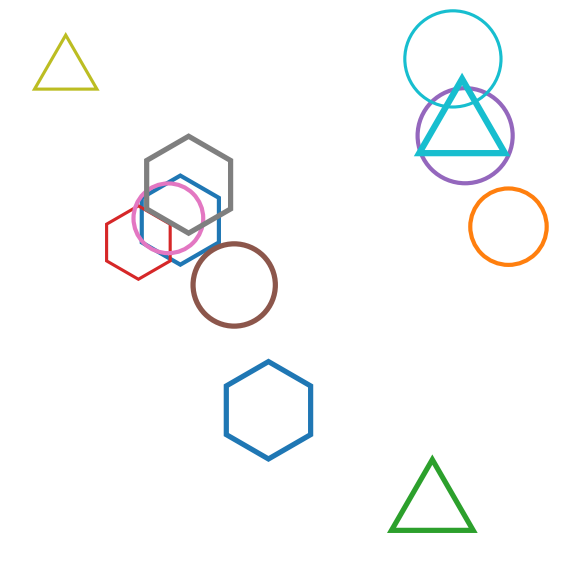[{"shape": "hexagon", "thickness": 2, "radius": 0.39, "center": [0.312, 0.618]}, {"shape": "hexagon", "thickness": 2.5, "radius": 0.42, "center": [0.465, 0.289]}, {"shape": "circle", "thickness": 2, "radius": 0.33, "center": [0.88, 0.607]}, {"shape": "triangle", "thickness": 2.5, "radius": 0.41, "center": [0.749, 0.122]}, {"shape": "hexagon", "thickness": 1.5, "radius": 0.32, "center": [0.24, 0.579]}, {"shape": "circle", "thickness": 2, "radius": 0.41, "center": [0.805, 0.764]}, {"shape": "circle", "thickness": 2.5, "radius": 0.36, "center": [0.406, 0.506]}, {"shape": "circle", "thickness": 2, "radius": 0.3, "center": [0.292, 0.621]}, {"shape": "hexagon", "thickness": 2.5, "radius": 0.42, "center": [0.327, 0.679]}, {"shape": "triangle", "thickness": 1.5, "radius": 0.31, "center": [0.114, 0.876]}, {"shape": "circle", "thickness": 1.5, "radius": 0.42, "center": [0.784, 0.897]}, {"shape": "triangle", "thickness": 3, "radius": 0.43, "center": [0.8, 0.777]}]